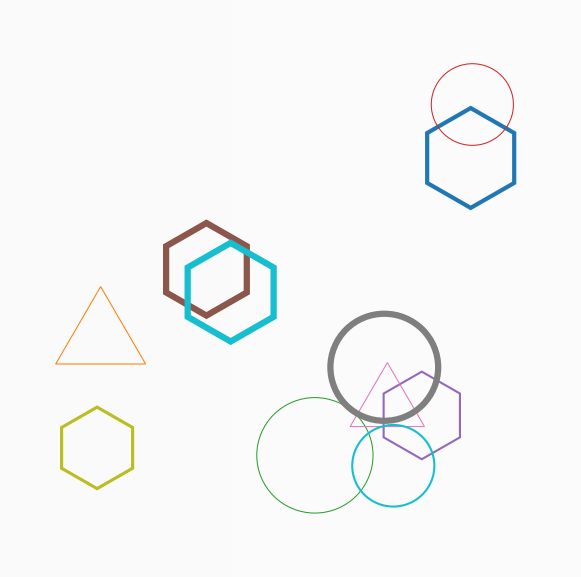[{"shape": "hexagon", "thickness": 2, "radius": 0.43, "center": [0.81, 0.726]}, {"shape": "triangle", "thickness": 0.5, "radius": 0.45, "center": [0.173, 0.413]}, {"shape": "circle", "thickness": 0.5, "radius": 0.5, "center": [0.542, 0.211]}, {"shape": "circle", "thickness": 0.5, "radius": 0.35, "center": [0.813, 0.818]}, {"shape": "hexagon", "thickness": 1, "radius": 0.38, "center": [0.726, 0.28]}, {"shape": "hexagon", "thickness": 3, "radius": 0.4, "center": [0.355, 0.533]}, {"shape": "triangle", "thickness": 0.5, "radius": 0.37, "center": [0.666, 0.297]}, {"shape": "circle", "thickness": 3, "radius": 0.46, "center": [0.661, 0.363]}, {"shape": "hexagon", "thickness": 1.5, "radius": 0.35, "center": [0.167, 0.224]}, {"shape": "hexagon", "thickness": 3, "radius": 0.43, "center": [0.397, 0.493]}, {"shape": "circle", "thickness": 1, "radius": 0.35, "center": [0.677, 0.193]}]